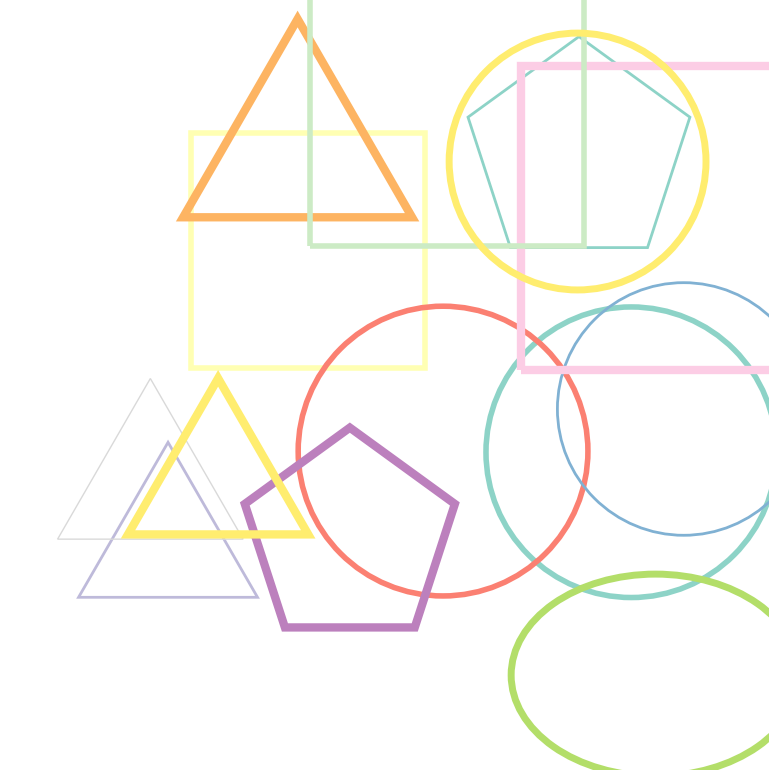[{"shape": "circle", "thickness": 2, "radius": 0.94, "center": [0.82, 0.413]}, {"shape": "pentagon", "thickness": 1, "radius": 0.76, "center": [0.752, 0.801]}, {"shape": "square", "thickness": 2, "radius": 0.76, "center": [0.4, 0.675]}, {"shape": "triangle", "thickness": 1, "radius": 0.67, "center": [0.218, 0.291]}, {"shape": "circle", "thickness": 2, "radius": 0.94, "center": [0.575, 0.414]}, {"shape": "circle", "thickness": 1, "radius": 0.82, "center": [0.888, 0.469]}, {"shape": "triangle", "thickness": 3, "radius": 0.86, "center": [0.387, 0.804]}, {"shape": "oval", "thickness": 2.5, "radius": 0.94, "center": [0.851, 0.123]}, {"shape": "square", "thickness": 3, "radius": 0.99, "center": [0.874, 0.716]}, {"shape": "triangle", "thickness": 0.5, "radius": 0.7, "center": [0.195, 0.369]}, {"shape": "pentagon", "thickness": 3, "radius": 0.72, "center": [0.454, 0.301]}, {"shape": "square", "thickness": 2, "radius": 0.89, "center": [0.58, 0.859]}, {"shape": "triangle", "thickness": 3, "radius": 0.68, "center": [0.283, 0.374]}, {"shape": "circle", "thickness": 2.5, "radius": 0.83, "center": [0.75, 0.79]}]